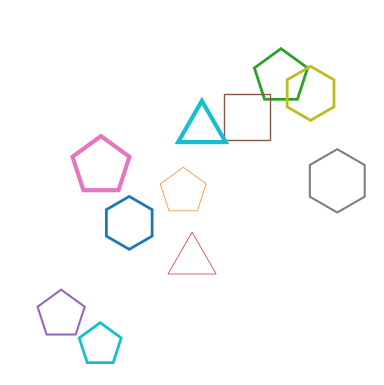[{"shape": "hexagon", "thickness": 2, "radius": 0.34, "center": [0.336, 0.421]}, {"shape": "pentagon", "thickness": 0.5, "radius": 0.31, "center": [0.476, 0.503]}, {"shape": "pentagon", "thickness": 2, "radius": 0.36, "center": [0.73, 0.801]}, {"shape": "triangle", "thickness": 0.5, "radius": 0.36, "center": [0.499, 0.324]}, {"shape": "pentagon", "thickness": 1.5, "radius": 0.32, "center": [0.159, 0.183]}, {"shape": "square", "thickness": 1, "radius": 0.3, "center": [0.641, 0.696]}, {"shape": "pentagon", "thickness": 3, "radius": 0.39, "center": [0.262, 0.569]}, {"shape": "hexagon", "thickness": 1.5, "radius": 0.41, "center": [0.876, 0.53]}, {"shape": "hexagon", "thickness": 2, "radius": 0.35, "center": [0.807, 0.758]}, {"shape": "triangle", "thickness": 3, "radius": 0.36, "center": [0.524, 0.667]}, {"shape": "pentagon", "thickness": 2, "radius": 0.29, "center": [0.26, 0.105]}]